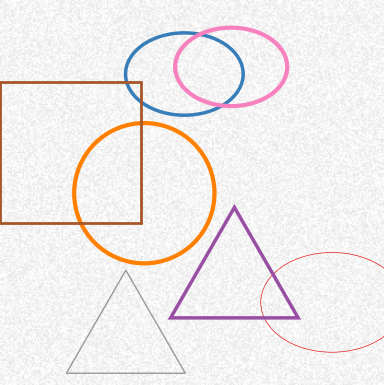[{"shape": "oval", "thickness": 0.5, "radius": 0.93, "center": [0.862, 0.215]}, {"shape": "oval", "thickness": 2.5, "radius": 0.76, "center": [0.479, 0.808]}, {"shape": "triangle", "thickness": 2.5, "radius": 0.96, "center": [0.609, 0.27]}, {"shape": "circle", "thickness": 3, "radius": 0.91, "center": [0.375, 0.498]}, {"shape": "square", "thickness": 2, "radius": 0.92, "center": [0.183, 0.603]}, {"shape": "oval", "thickness": 3, "radius": 0.73, "center": [0.6, 0.826]}, {"shape": "triangle", "thickness": 1, "radius": 0.89, "center": [0.327, 0.12]}]